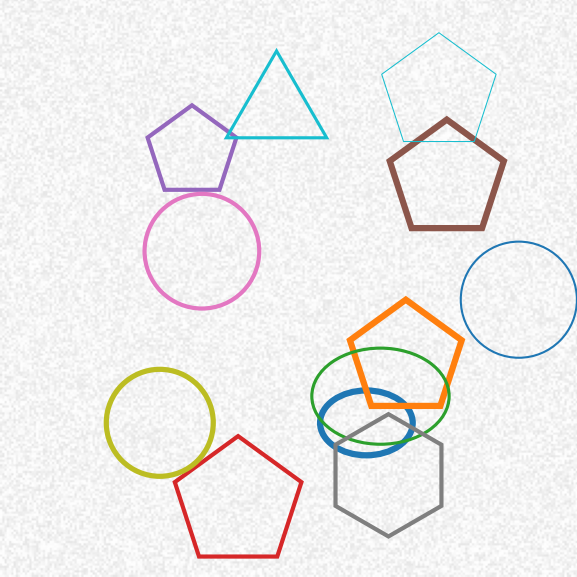[{"shape": "oval", "thickness": 3, "radius": 0.4, "center": [0.634, 0.267]}, {"shape": "circle", "thickness": 1, "radius": 0.5, "center": [0.898, 0.48]}, {"shape": "pentagon", "thickness": 3, "radius": 0.51, "center": [0.703, 0.379]}, {"shape": "oval", "thickness": 1.5, "radius": 0.59, "center": [0.659, 0.313]}, {"shape": "pentagon", "thickness": 2, "radius": 0.58, "center": [0.412, 0.129]}, {"shape": "pentagon", "thickness": 2, "radius": 0.4, "center": [0.332, 0.736]}, {"shape": "pentagon", "thickness": 3, "radius": 0.52, "center": [0.774, 0.688]}, {"shape": "circle", "thickness": 2, "radius": 0.5, "center": [0.35, 0.564]}, {"shape": "hexagon", "thickness": 2, "radius": 0.53, "center": [0.673, 0.176]}, {"shape": "circle", "thickness": 2.5, "radius": 0.46, "center": [0.277, 0.267]}, {"shape": "pentagon", "thickness": 0.5, "radius": 0.52, "center": [0.76, 0.838]}, {"shape": "triangle", "thickness": 1.5, "radius": 0.5, "center": [0.479, 0.811]}]